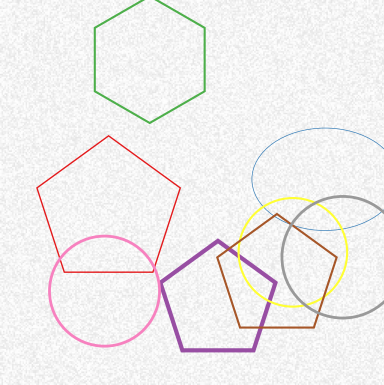[{"shape": "pentagon", "thickness": 1, "radius": 0.98, "center": [0.282, 0.451]}, {"shape": "oval", "thickness": 0.5, "radius": 0.95, "center": [0.844, 0.534]}, {"shape": "hexagon", "thickness": 1.5, "radius": 0.82, "center": [0.389, 0.845]}, {"shape": "pentagon", "thickness": 3, "radius": 0.79, "center": [0.566, 0.217]}, {"shape": "circle", "thickness": 1.5, "radius": 0.7, "center": [0.761, 0.345]}, {"shape": "pentagon", "thickness": 1.5, "radius": 0.82, "center": [0.719, 0.281]}, {"shape": "circle", "thickness": 2, "radius": 0.71, "center": [0.272, 0.244]}, {"shape": "circle", "thickness": 2, "radius": 0.79, "center": [0.89, 0.332]}]